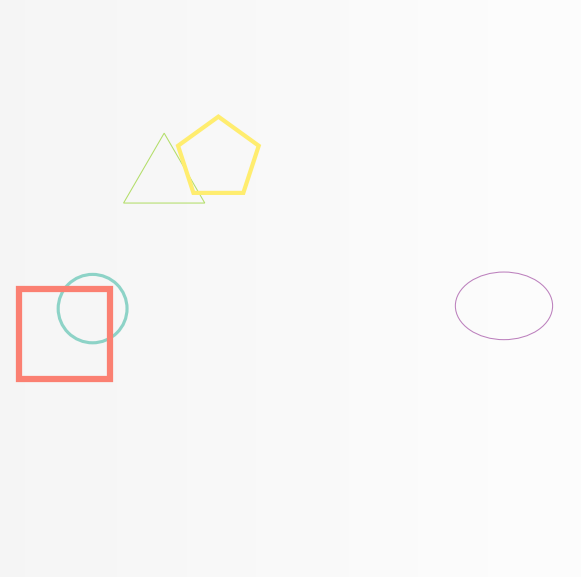[{"shape": "circle", "thickness": 1.5, "radius": 0.3, "center": [0.159, 0.465]}, {"shape": "square", "thickness": 3, "radius": 0.39, "center": [0.111, 0.421]}, {"shape": "triangle", "thickness": 0.5, "radius": 0.4, "center": [0.282, 0.688]}, {"shape": "oval", "thickness": 0.5, "radius": 0.42, "center": [0.867, 0.47]}, {"shape": "pentagon", "thickness": 2, "radius": 0.36, "center": [0.376, 0.724]}]